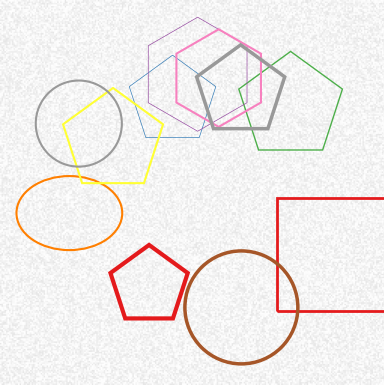[{"shape": "pentagon", "thickness": 3, "radius": 0.53, "center": [0.387, 0.258]}, {"shape": "square", "thickness": 2, "radius": 0.74, "center": [0.867, 0.339]}, {"shape": "pentagon", "thickness": 0.5, "radius": 0.59, "center": [0.448, 0.738]}, {"shape": "pentagon", "thickness": 1, "radius": 0.71, "center": [0.755, 0.725]}, {"shape": "hexagon", "thickness": 0.5, "radius": 0.74, "center": [0.513, 0.807]}, {"shape": "oval", "thickness": 1.5, "radius": 0.69, "center": [0.18, 0.447]}, {"shape": "pentagon", "thickness": 1.5, "radius": 0.68, "center": [0.294, 0.635]}, {"shape": "circle", "thickness": 2.5, "radius": 0.73, "center": [0.627, 0.202]}, {"shape": "hexagon", "thickness": 1.5, "radius": 0.63, "center": [0.568, 0.797]}, {"shape": "circle", "thickness": 1.5, "radius": 0.56, "center": [0.205, 0.679]}, {"shape": "pentagon", "thickness": 2.5, "radius": 0.6, "center": [0.625, 0.763]}]